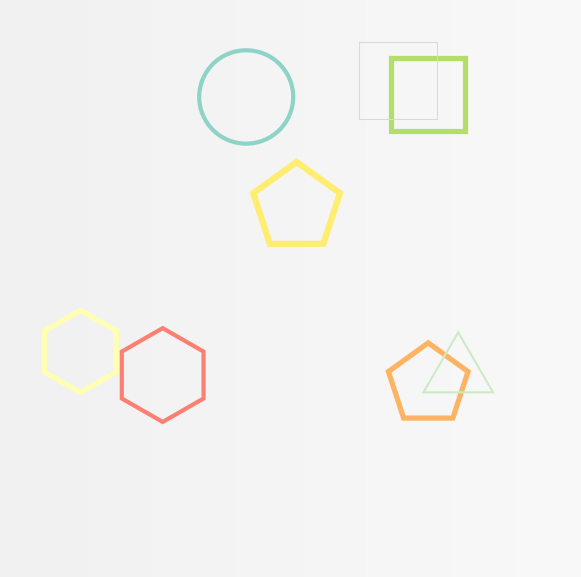[{"shape": "circle", "thickness": 2, "radius": 0.4, "center": [0.424, 0.831]}, {"shape": "hexagon", "thickness": 2.5, "radius": 0.36, "center": [0.138, 0.391]}, {"shape": "hexagon", "thickness": 2, "radius": 0.41, "center": [0.28, 0.35]}, {"shape": "pentagon", "thickness": 2.5, "radius": 0.36, "center": [0.737, 0.333]}, {"shape": "square", "thickness": 2.5, "radius": 0.32, "center": [0.736, 0.835]}, {"shape": "square", "thickness": 0.5, "radius": 0.33, "center": [0.685, 0.86]}, {"shape": "triangle", "thickness": 1, "radius": 0.35, "center": [0.788, 0.354]}, {"shape": "pentagon", "thickness": 3, "radius": 0.39, "center": [0.51, 0.64]}]